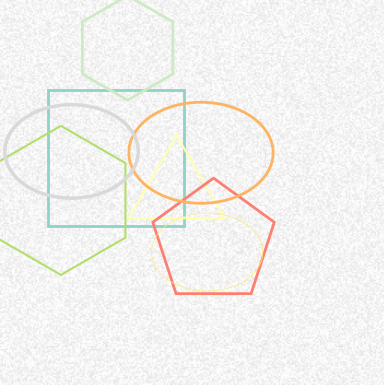[{"shape": "square", "thickness": 2, "radius": 0.88, "center": [0.301, 0.589]}, {"shape": "triangle", "thickness": 1.5, "radius": 0.72, "center": [0.459, 0.505]}, {"shape": "pentagon", "thickness": 2, "radius": 0.83, "center": [0.555, 0.371]}, {"shape": "oval", "thickness": 2, "radius": 0.94, "center": [0.522, 0.603]}, {"shape": "hexagon", "thickness": 1.5, "radius": 0.97, "center": [0.158, 0.48]}, {"shape": "oval", "thickness": 2.5, "radius": 0.87, "center": [0.186, 0.607]}, {"shape": "hexagon", "thickness": 2, "radius": 0.68, "center": [0.331, 0.876]}, {"shape": "oval", "thickness": 0.5, "radius": 0.72, "center": [0.538, 0.345]}]